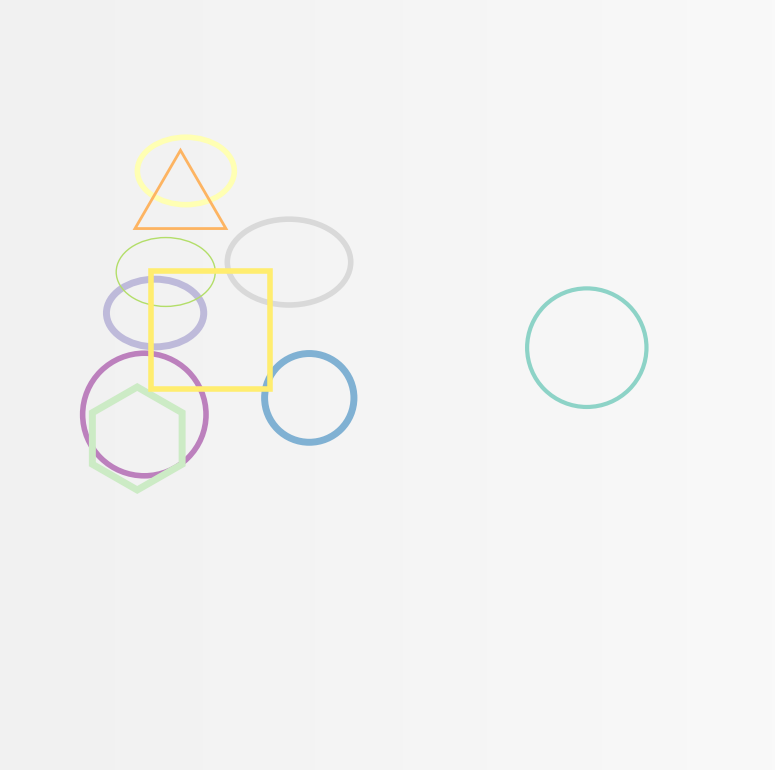[{"shape": "circle", "thickness": 1.5, "radius": 0.39, "center": [0.757, 0.548]}, {"shape": "oval", "thickness": 2, "radius": 0.31, "center": [0.24, 0.778]}, {"shape": "oval", "thickness": 2.5, "radius": 0.31, "center": [0.2, 0.593]}, {"shape": "circle", "thickness": 2.5, "radius": 0.29, "center": [0.399, 0.483]}, {"shape": "triangle", "thickness": 1, "radius": 0.34, "center": [0.233, 0.737]}, {"shape": "oval", "thickness": 0.5, "radius": 0.32, "center": [0.214, 0.647]}, {"shape": "oval", "thickness": 2, "radius": 0.4, "center": [0.373, 0.66]}, {"shape": "circle", "thickness": 2, "radius": 0.4, "center": [0.186, 0.462]}, {"shape": "hexagon", "thickness": 2.5, "radius": 0.33, "center": [0.177, 0.431]}, {"shape": "square", "thickness": 2, "radius": 0.38, "center": [0.272, 0.572]}]